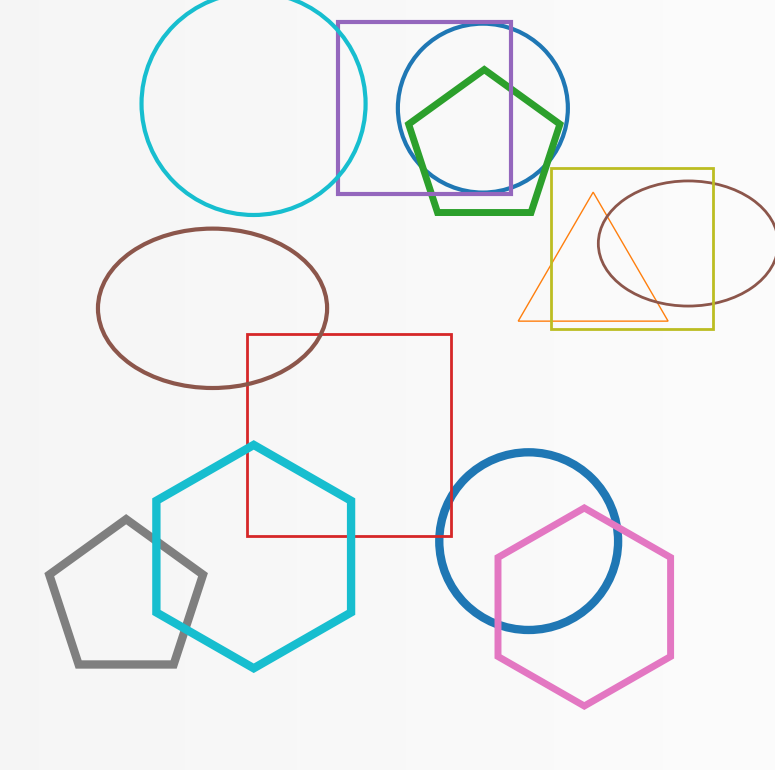[{"shape": "circle", "thickness": 1.5, "radius": 0.55, "center": [0.623, 0.86]}, {"shape": "circle", "thickness": 3, "radius": 0.58, "center": [0.682, 0.297]}, {"shape": "triangle", "thickness": 0.5, "radius": 0.56, "center": [0.765, 0.639]}, {"shape": "pentagon", "thickness": 2.5, "radius": 0.51, "center": [0.625, 0.807]}, {"shape": "square", "thickness": 1, "radius": 0.66, "center": [0.45, 0.435]}, {"shape": "square", "thickness": 1.5, "radius": 0.56, "center": [0.547, 0.86]}, {"shape": "oval", "thickness": 1, "radius": 0.58, "center": [0.888, 0.684]}, {"shape": "oval", "thickness": 1.5, "radius": 0.74, "center": [0.274, 0.6]}, {"shape": "hexagon", "thickness": 2.5, "radius": 0.64, "center": [0.754, 0.212]}, {"shape": "pentagon", "thickness": 3, "radius": 0.52, "center": [0.163, 0.221]}, {"shape": "square", "thickness": 1, "radius": 0.52, "center": [0.816, 0.677]}, {"shape": "circle", "thickness": 1.5, "radius": 0.72, "center": [0.327, 0.865]}, {"shape": "hexagon", "thickness": 3, "radius": 0.73, "center": [0.327, 0.277]}]